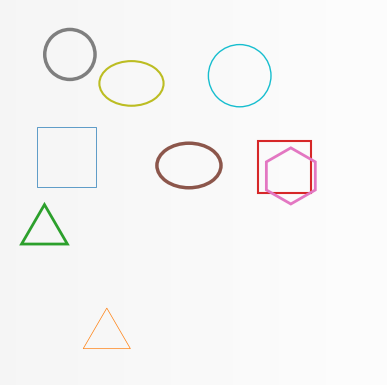[{"shape": "square", "thickness": 0.5, "radius": 0.38, "center": [0.171, 0.592]}, {"shape": "triangle", "thickness": 0.5, "radius": 0.35, "center": [0.276, 0.13]}, {"shape": "triangle", "thickness": 2, "radius": 0.34, "center": [0.115, 0.4]}, {"shape": "square", "thickness": 1.5, "radius": 0.34, "center": [0.734, 0.565]}, {"shape": "oval", "thickness": 2.5, "radius": 0.41, "center": [0.488, 0.57]}, {"shape": "hexagon", "thickness": 2, "radius": 0.36, "center": [0.751, 0.543]}, {"shape": "circle", "thickness": 2.5, "radius": 0.32, "center": [0.18, 0.859]}, {"shape": "oval", "thickness": 1.5, "radius": 0.41, "center": [0.339, 0.783]}, {"shape": "circle", "thickness": 1, "radius": 0.4, "center": [0.619, 0.803]}]